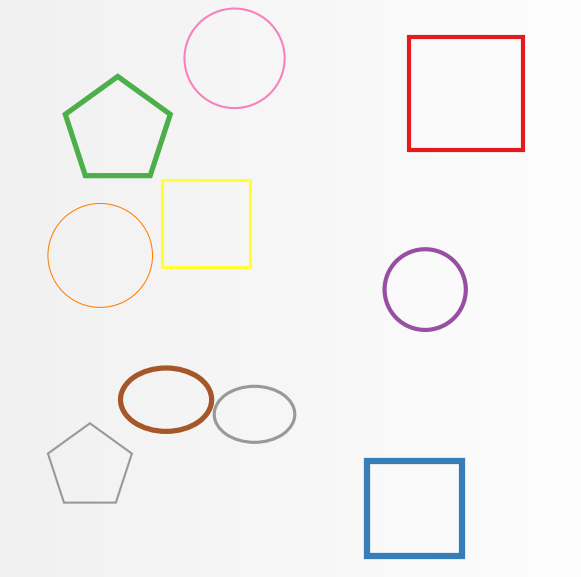[{"shape": "square", "thickness": 2, "radius": 0.49, "center": [0.802, 0.837]}, {"shape": "square", "thickness": 3, "radius": 0.41, "center": [0.713, 0.119]}, {"shape": "pentagon", "thickness": 2.5, "radius": 0.47, "center": [0.203, 0.772]}, {"shape": "circle", "thickness": 2, "radius": 0.35, "center": [0.732, 0.498]}, {"shape": "circle", "thickness": 0.5, "radius": 0.45, "center": [0.172, 0.557]}, {"shape": "square", "thickness": 1.5, "radius": 0.38, "center": [0.355, 0.612]}, {"shape": "oval", "thickness": 2.5, "radius": 0.39, "center": [0.286, 0.307]}, {"shape": "circle", "thickness": 1, "radius": 0.43, "center": [0.404, 0.898]}, {"shape": "oval", "thickness": 1.5, "radius": 0.35, "center": [0.438, 0.282]}, {"shape": "pentagon", "thickness": 1, "radius": 0.38, "center": [0.155, 0.19]}]